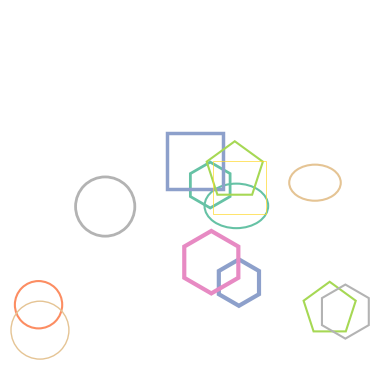[{"shape": "oval", "thickness": 1.5, "radius": 0.41, "center": [0.614, 0.465]}, {"shape": "hexagon", "thickness": 2, "radius": 0.3, "center": [0.546, 0.519]}, {"shape": "circle", "thickness": 1.5, "radius": 0.31, "center": [0.1, 0.208]}, {"shape": "hexagon", "thickness": 3, "radius": 0.3, "center": [0.621, 0.266]}, {"shape": "square", "thickness": 2.5, "radius": 0.36, "center": [0.506, 0.582]}, {"shape": "hexagon", "thickness": 3, "radius": 0.41, "center": [0.549, 0.319]}, {"shape": "pentagon", "thickness": 1.5, "radius": 0.36, "center": [0.856, 0.197]}, {"shape": "pentagon", "thickness": 1.5, "radius": 0.38, "center": [0.61, 0.556]}, {"shape": "square", "thickness": 0.5, "radius": 0.34, "center": [0.622, 0.513]}, {"shape": "oval", "thickness": 1.5, "radius": 0.33, "center": [0.818, 0.525]}, {"shape": "circle", "thickness": 1, "radius": 0.38, "center": [0.104, 0.142]}, {"shape": "circle", "thickness": 2, "radius": 0.38, "center": [0.273, 0.464]}, {"shape": "hexagon", "thickness": 1.5, "radius": 0.35, "center": [0.897, 0.191]}]